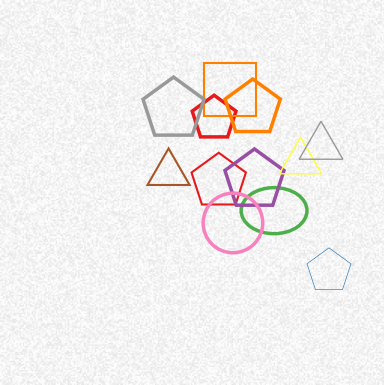[{"shape": "pentagon", "thickness": 1.5, "radius": 0.37, "center": [0.568, 0.529]}, {"shape": "pentagon", "thickness": 2.5, "radius": 0.3, "center": [0.556, 0.693]}, {"shape": "pentagon", "thickness": 0.5, "radius": 0.3, "center": [0.854, 0.296]}, {"shape": "oval", "thickness": 2.5, "radius": 0.43, "center": [0.712, 0.453]}, {"shape": "pentagon", "thickness": 2.5, "radius": 0.4, "center": [0.661, 0.532]}, {"shape": "pentagon", "thickness": 2.5, "radius": 0.38, "center": [0.656, 0.719]}, {"shape": "square", "thickness": 1.5, "radius": 0.34, "center": [0.597, 0.767]}, {"shape": "triangle", "thickness": 1, "radius": 0.32, "center": [0.781, 0.58]}, {"shape": "triangle", "thickness": 1.5, "radius": 0.32, "center": [0.438, 0.551]}, {"shape": "circle", "thickness": 2.5, "radius": 0.39, "center": [0.605, 0.421]}, {"shape": "pentagon", "thickness": 2.5, "radius": 0.42, "center": [0.451, 0.716]}, {"shape": "triangle", "thickness": 1, "radius": 0.33, "center": [0.834, 0.619]}]